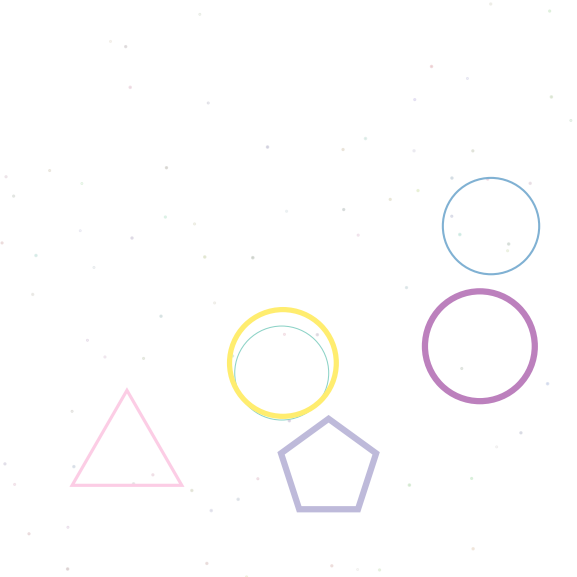[{"shape": "circle", "thickness": 0.5, "radius": 0.41, "center": [0.488, 0.353]}, {"shape": "pentagon", "thickness": 3, "radius": 0.43, "center": [0.569, 0.187]}, {"shape": "circle", "thickness": 1, "radius": 0.42, "center": [0.85, 0.608]}, {"shape": "triangle", "thickness": 1.5, "radius": 0.55, "center": [0.22, 0.214]}, {"shape": "circle", "thickness": 3, "radius": 0.48, "center": [0.831, 0.4]}, {"shape": "circle", "thickness": 2.5, "radius": 0.46, "center": [0.49, 0.371]}]